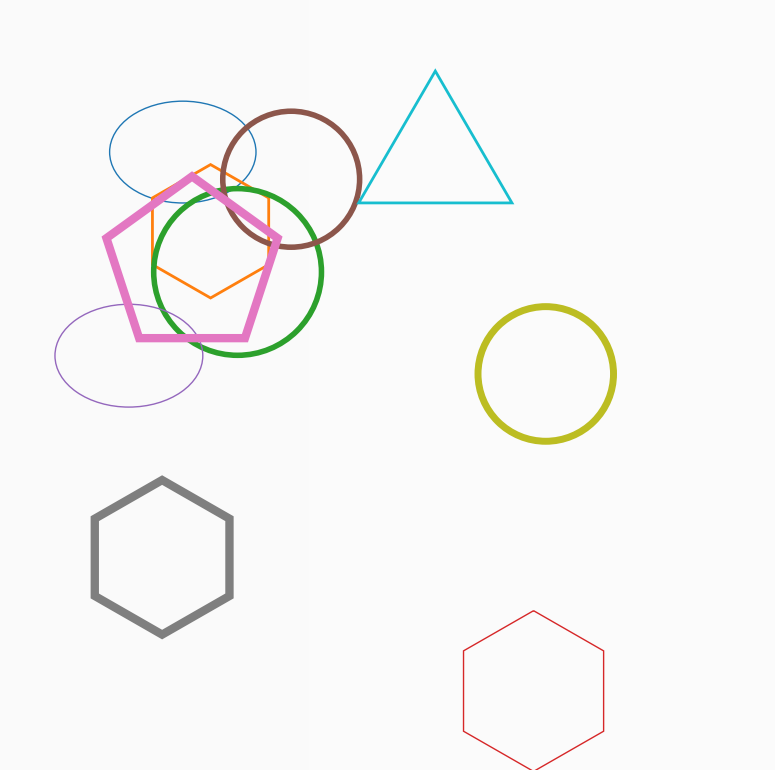[{"shape": "oval", "thickness": 0.5, "radius": 0.47, "center": [0.236, 0.803]}, {"shape": "hexagon", "thickness": 1, "radius": 0.43, "center": [0.272, 0.7]}, {"shape": "circle", "thickness": 2, "radius": 0.54, "center": [0.307, 0.647]}, {"shape": "hexagon", "thickness": 0.5, "radius": 0.52, "center": [0.688, 0.103]}, {"shape": "oval", "thickness": 0.5, "radius": 0.48, "center": [0.166, 0.538]}, {"shape": "circle", "thickness": 2, "radius": 0.44, "center": [0.376, 0.767]}, {"shape": "pentagon", "thickness": 3, "radius": 0.58, "center": [0.248, 0.655]}, {"shape": "hexagon", "thickness": 3, "radius": 0.5, "center": [0.209, 0.276]}, {"shape": "circle", "thickness": 2.5, "radius": 0.44, "center": [0.704, 0.514]}, {"shape": "triangle", "thickness": 1, "radius": 0.57, "center": [0.562, 0.794]}]